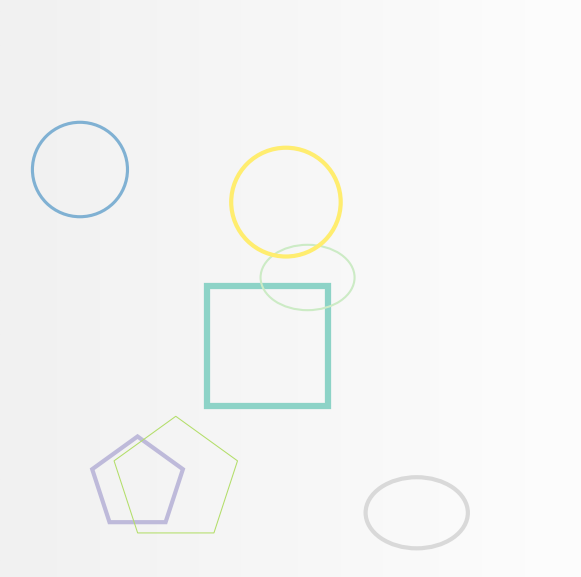[{"shape": "square", "thickness": 3, "radius": 0.52, "center": [0.46, 0.4]}, {"shape": "pentagon", "thickness": 2, "radius": 0.41, "center": [0.237, 0.161]}, {"shape": "circle", "thickness": 1.5, "radius": 0.41, "center": [0.138, 0.706]}, {"shape": "pentagon", "thickness": 0.5, "radius": 0.56, "center": [0.302, 0.167]}, {"shape": "oval", "thickness": 2, "radius": 0.44, "center": [0.717, 0.111]}, {"shape": "oval", "thickness": 1, "radius": 0.4, "center": [0.529, 0.519]}, {"shape": "circle", "thickness": 2, "radius": 0.47, "center": [0.492, 0.649]}]